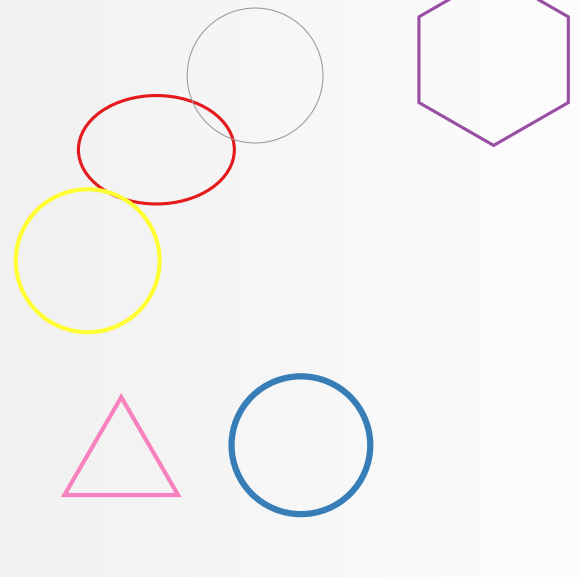[{"shape": "oval", "thickness": 1.5, "radius": 0.67, "center": [0.269, 0.74]}, {"shape": "circle", "thickness": 3, "radius": 0.6, "center": [0.518, 0.228]}, {"shape": "hexagon", "thickness": 1.5, "radius": 0.74, "center": [0.849, 0.896]}, {"shape": "circle", "thickness": 2, "radius": 0.62, "center": [0.151, 0.548]}, {"shape": "triangle", "thickness": 2, "radius": 0.56, "center": [0.209, 0.198]}, {"shape": "circle", "thickness": 0.5, "radius": 0.58, "center": [0.439, 0.868]}]